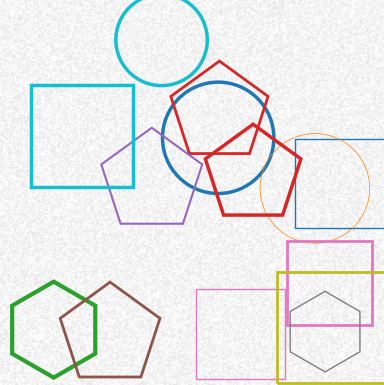[{"shape": "circle", "thickness": 2.5, "radius": 0.72, "center": [0.567, 0.642]}, {"shape": "square", "thickness": 1, "radius": 0.58, "center": [0.883, 0.523]}, {"shape": "circle", "thickness": 0.5, "radius": 0.71, "center": [0.818, 0.511]}, {"shape": "hexagon", "thickness": 3, "radius": 0.62, "center": [0.14, 0.144]}, {"shape": "pentagon", "thickness": 2.5, "radius": 0.65, "center": [0.657, 0.547]}, {"shape": "pentagon", "thickness": 2, "radius": 0.66, "center": [0.57, 0.709]}, {"shape": "pentagon", "thickness": 1.5, "radius": 0.69, "center": [0.394, 0.53]}, {"shape": "pentagon", "thickness": 2, "radius": 0.68, "center": [0.286, 0.131]}, {"shape": "square", "thickness": 1, "radius": 0.58, "center": [0.624, 0.132]}, {"shape": "square", "thickness": 2, "radius": 0.55, "center": [0.856, 0.265]}, {"shape": "hexagon", "thickness": 1, "radius": 0.52, "center": [0.844, 0.139]}, {"shape": "square", "thickness": 2, "radius": 0.72, "center": [0.864, 0.15]}, {"shape": "circle", "thickness": 2.5, "radius": 0.59, "center": [0.42, 0.896]}, {"shape": "square", "thickness": 2.5, "radius": 0.66, "center": [0.214, 0.647]}]